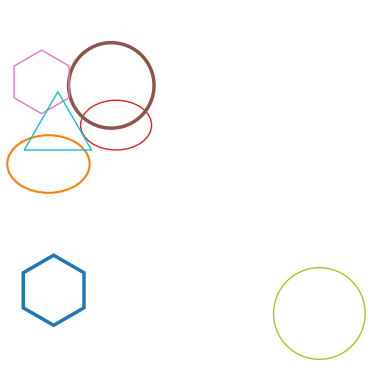[{"shape": "hexagon", "thickness": 2.5, "radius": 0.46, "center": [0.139, 0.246]}, {"shape": "oval", "thickness": 1.5, "radius": 0.53, "center": [0.126, 0.574]}, {"shape": "oval", "thickness": 1, "radius": 0.46, "center": [0.301, 0.675]}, {"shape": "circle", "thickness": 2.5, "radius": 0.55, "center": [0.289, 0.778]}, {"shape": "hexagon", "thickness": 1, "radius": 0.41, "center": [0.108, 0.787]}, {"shape": "circle", "thickness": 1, "radius": 0.6, "center": [0.83, 0.186]}, {"shape": "triangle", "thickness": 1, "radius": 0.5, "center": [0.15, 0.661]}]